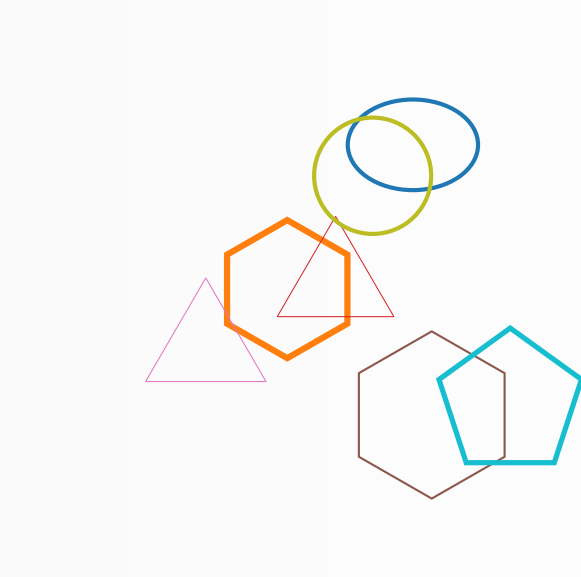[{"shape": "oval", "thickness": 2, "radius": 0.56, "center": [0.71, 0.748]}, {"shape": "hexagon", "thickness": 3, "radius": 0.6, "center": [0.494, 0.498]}, {"shape": "triangle", "thickness": 0.5, "radius": 0.58, "center": [0.577, 0.509]}, {"shape": "hexagon", "thickness": 1, "radius": 0.72, "center": [0.743, 0.281]}, {"shape": "triangle", "thickness": 0.5, "radius": 0.6, "center": [0.354, 0.398]}, {"shape": "circle", "thickness": 2, "radius": 0.5, "center": [0.641, 0.695]}, {"shape": "pentagon", "thickness": 2.5, "radius": 0.64, "center": [0.878, 0.302]}]